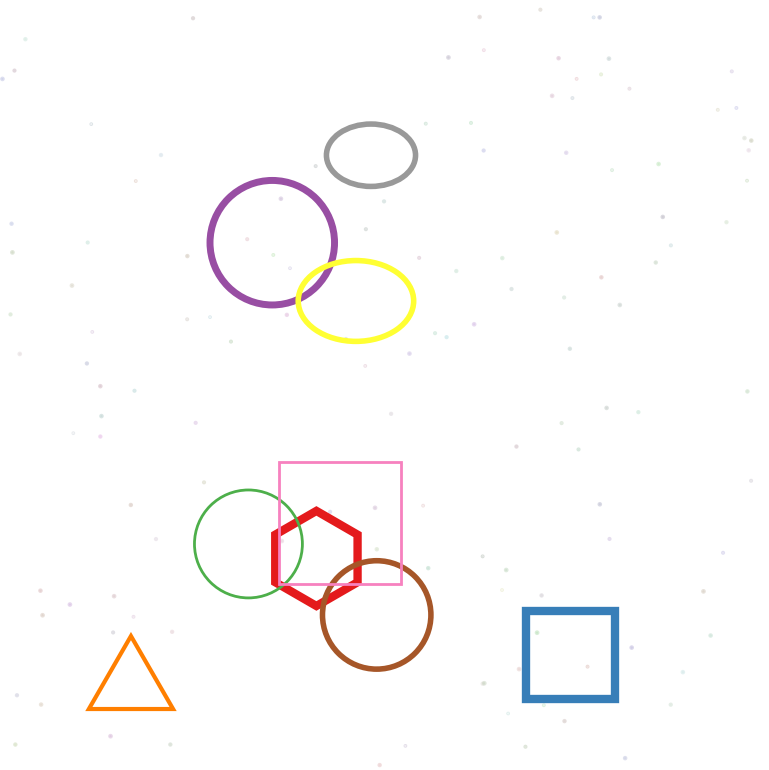[{"shape": "hexagon", "thickness": 3, "radius": 0.31, "center": [0.411, 0.275]}, {"shape": "square", "thickness": 3, "radius": 0.29, "center": [0.741, 0.15]}, {"shape": "circle", "thickness": 1, "radius": 0.35, "center": [0.323, 0.294]}, {"shape": "circle", "thickness": 2.5, "radius": 0.4, "center": [0.354, 0.685]}, {"shape": "triangle", "thickness": 1.5, "radius": 0.32, "center": [0.17, 0.111]}, {"shape": "oval", "thickness": 2, "radius": 0.37, "center": [0.462, 0.609]}, {"shape": "circle", "thickness": 2, "radius": 0.35, "center": [0.489, 0.201]}, {"shape": "square", "thickness": 1, "radius": 0.4, "center": [0.442, 0.321]}, {"shape": "oval", "thickness": 2, "radius": 0.29, "center": [0.482, 0.798]}]